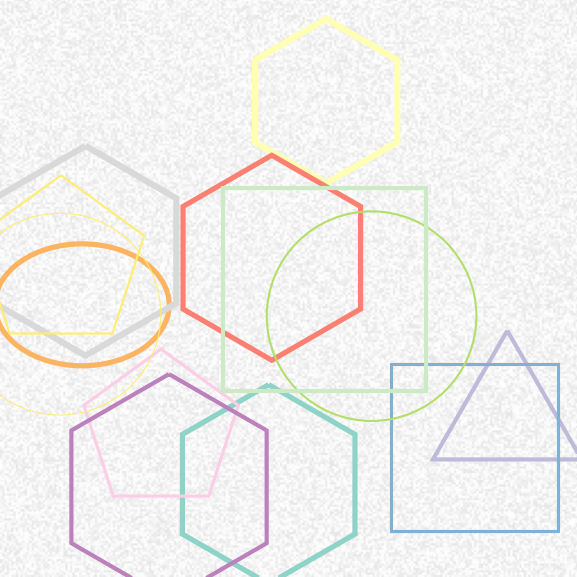[{"shape": "hexagon", "thickness": 2.5, "radius": 0.86, "center": [0.465, 0.161]}, {"shape": "hexagon", "thickness": 3, "radius": 0.71, "center": [0.565, 0.824]}, {"shape": "triangle", "thickness": 2, "radius": 0.74, "center": [0.878, 0.278]}, {"shape": "hexagon", "thickness": 2.5, "radius": 0.89, "center": [0.471, 0.553]}, {"shape": "square", "thickness": 1.5, "radius": 0.72, "center": [0.822, 0.224]}, {"shape": "oval", "thickness": 2.5, "radius": 0.75, "center": [0.142, 0.471]}, {"shape": "circle", "thickness": 1, "radius": 0.91, "center": [0.643, 0.452]}, {"shape": "pentagon", "thickness": 1.5, "radius": 0.7, "center": [0.279, 0.254]}, {"shape": "hexagon", "thickness": 3, "radius": 0.91, "center": [0.148, 0.565]}, {"shape": "hexagon", "thickness": 2, "radius": 0.98, "center": [0.293, 0.156]}, {"shape": "square", "thickness": 2, "radius": 0.88, "center": [0.562, 0.497]}, {"shape": "circle", "thickness": 0.5, "radius": 0.87, "center": [0.104, 0.455]}, {"shape": "pentagon", "thickness": 1, "radius": 0.76, "center": [0.106, 0.544]}]